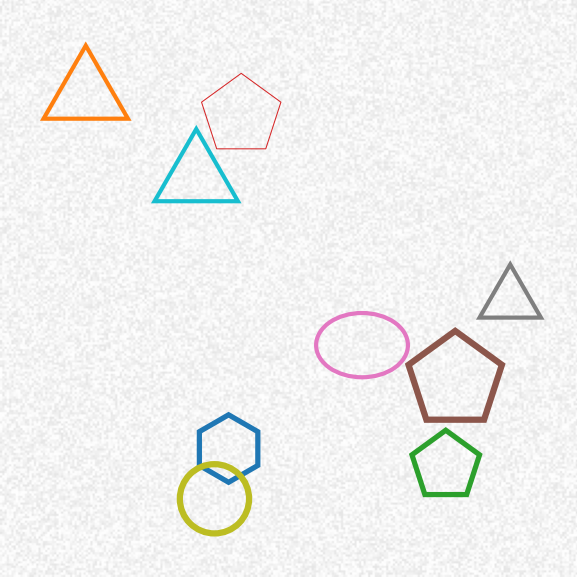[{"shape": "hexagon", "thickness": 2.5, "radius": 0.29, "center": [0.396, 0.222]}, {"shape": "triangle", "thickness": 2, "radius": 0.42, "center": [0.149, 0.836]}, {"shape": "pentagon", "thickness": 2.5, "radius": 0.31, "center": [0.772, 0.193]}, {"shape": "pentagon", "thickness": 0.5, "radius": 0.36, "center": [0.418, 0.8]}, {"shape": "pentagon", "thickness": 3, "radius": 0.42, "center": [0.788, 0.341]}, {"shape": "oval", "thickness": 2, "radius": 0.4, "center": [0.627, 0.401]}, {"shape": "triangle", "thickness": 2, "radius": 0.31, "center": [0.884, 0.48]}, {"shape": "circle", "thickness": 3, "radius": 0.3, "center": [0.371, 0.135]}, {"shape": "triangle", "thickness": 2, "radius": 0.42, "center": [0.34, 0.692]}]